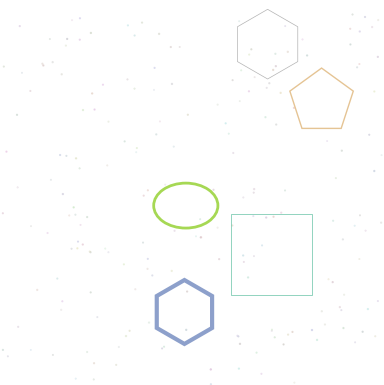[{"shape": "square", "thickness": 0.5, "radius": 0.53, "center": [0.705, 0.339]}, {"shape": "hexagon", "thickness": 3, "radius": 0.41, "center": [0.479, 0.19]}, {"shape": "oval", "thickness": 2, "radius": 0.42, "center": [0.483, 0.466]}, {"shape": "pentagon", "thickness": 1, "radius": 0.43, "center": [0.835, 0.737]}, {"shape": "hexagon", "thickness": 0.5, "radius": 0.45, "center": [0.695, 0.885]}]